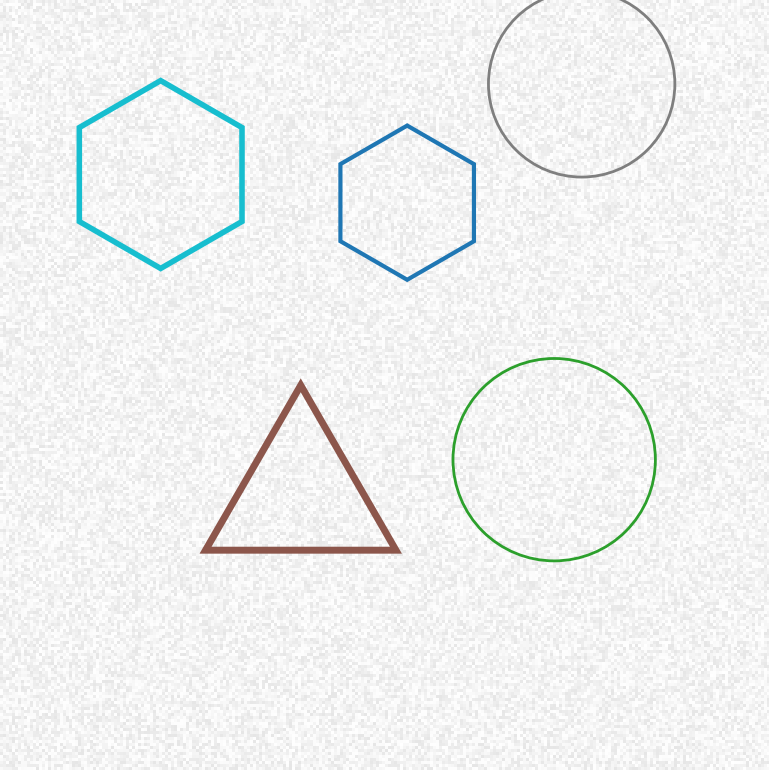[{"shape": "hexagon", "thickness": 1.5, "radius": 0.5, "center": [0.529, 0.737]}, {"shape": "circle", "thickness": 1, "radius": 0.66, "center": [0.72, 0.403]}, {"shape": "triangle", "thickness": 2.5, "radius": 0.71, "center": [0.391, 0.357]}, {"shape": "circle", "thickness": 1, "radius": 0.61, "center": [0.755, 0.891]}, {"shape": "hexagon", "thickness": 2, "radius": 0.61, "center": [0.209, 0.773]}]